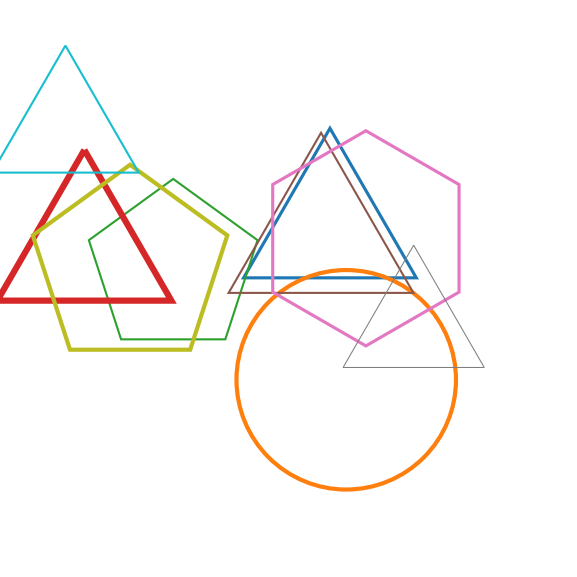[{"shape": "triangle", "thickness": 1.5, "radius": 0.86, "center": [0.571, 0.604]}, {"shape": "circle", "thickness": 2, "radius": 0.95, "center": [0.6, 0.341]}, {"shape": "pentagon", "thickness": 1, "radius": 0.77, "center": [0.3, 0.536]}, {"shape": "triangle", "thickness": 3, "radius": 0.87, "center": [0.146, 0.566]}, {"shape": "triangle", "thickness": 1, "radius": 0.92, "center": [0.556, 0.584]}, {"shape": "hexagon", "thickness": 1.5, "radius": 0.93, "center": [0.634, 0.586]}, {"shape": "triangle", "thickness": 0.5, "radius": 0.71, "center": [0.716, 0.433]}, {"shape": "pentagon", "thickness": 2, "radius": 0.89, "center": [0.225, 0.537]}, {"shape": "triangle", "thickness": 1, "radius": 0.73, "center": [0.113, 0.774]}]